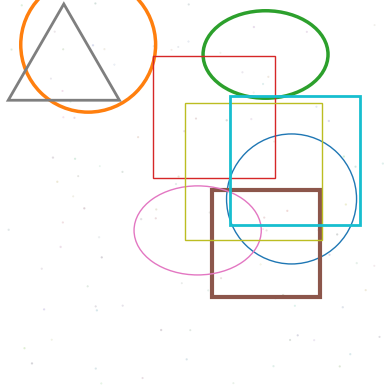[{"shape": "circle", "thickness": 1, "radius": 0.84, "center": [0.757, 0.483]}, {"shape": "circle", "thickness": 2.5, "radius": 0.88, "center": [0.229, 0.884]}, {"shape": "oval", "thickness": 2.5, "radius": 0.81, "center": [0.69, 0.858]}, {"shape": "square", "thickness": 1, "radius": 0.79, "center": [0.555, 0.696]}, {"shape": "square", "thickness": 3, "radius": 0.7, "center": [0.691, 0.368]}, {"shape": "oval", "thickness": 1, "radius": 0.83, "center": [0.513, 0.402]}, {"shape": "triangle", "thickness": 2, "radius": 0.83, "center": [0.166, 0.823]}, {"shape": "square", "thickness": 1, "radius": 0.89, "center": [0.658, 0.555]}, {"shape": "square", "thickness": 2, "radius": 0.84, "center": [0.767, 0.583]}]